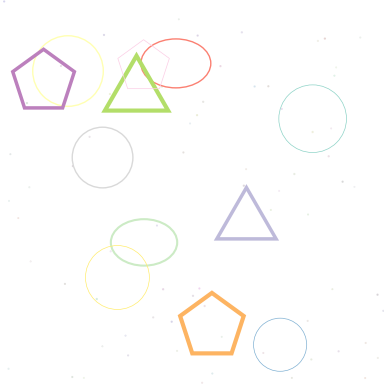[{"shape": "circle", "thickness": 0.5, "radius": 0.44, "center": [0.812, 0.692]}, {"shape": "circle", "thickness": 1, "radius": 0.46, "center": [0.177, 0.815]}, {"shape": "triangle", "thickness": 2.5, "radius": 0.44, "center": [0.64, 0.424]}, {"shape": "oval", "thickness": 1, "radius": 0.45, "center": [0.457, 0.835]}, {"shape": "circle", "thickness": 0.5, "radius": 0.34, "center": [0.728, 0.105]}, {"shape": "pentagon", "thickness": 3, "radius": 0.43, "center": [0.55, 0.152]}, {"shape": "triangle", "thickness": 3, "radius": 0.47, "center": [0.355, 0.76]}, {"shape": "pentagon", "thickness": 0.5, "radius": 0.35, "center": [0.373, 0.827]}, {"shape": "circle", "thickness": 1, "radius": 0.39, "center": [0.266, 0.591]}, {"shape": "pentagon", "thickness": 2.5, "radius": 0.42, "center": [0.113, 0.788]}, {"shape": "oval", "thickness": 1.5, "radius": 0.43, "center": [0.374, 0.37]}, {"shape": "circle", "thickness": 0.5, "radius": 0.41, "center": [0.305, 0.279]}]